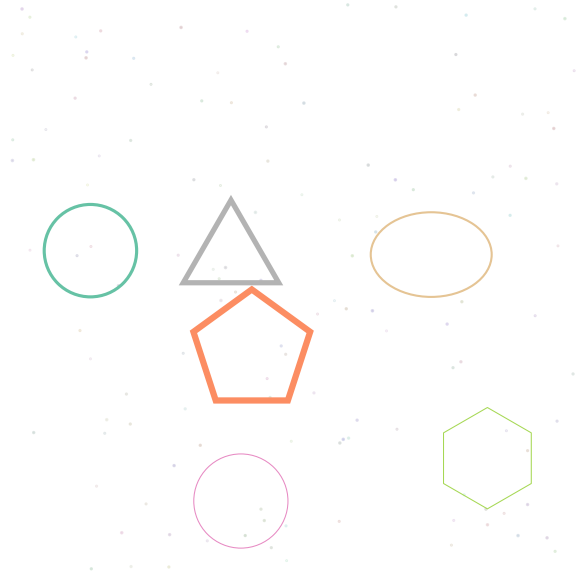[{"shape": "circle", "thickness": 1.5, "radius": 0.4, "center": [0.157, 0.565]}, {"shape": "pentagon", "thickness": 3, "radius": 0.53, "center": [0.436, 0.392]}, {"shape": "circle", "thickness": 0.5, "radius": 0.41, "center": [0.417, 0.132]}, {"shape": "hexagon", "thickness": 0.5, "radius": 0.44, "center": [0.844, 0.206]}, {"shape": "oval", "thickness": 1, "radius": 0.52, "center": [0.747, 0.558]}, {"shape": "triangle", "thickness": 2.5, "radius": 0.48, "center": [0.4, 0.557]}]